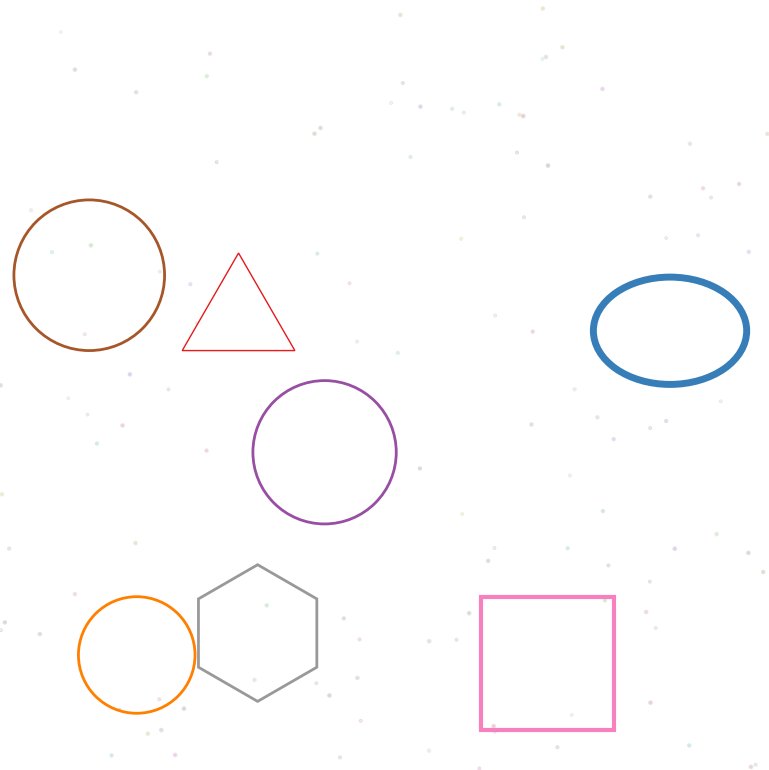[{"shape": "triangle", "thickness": 0.5, "radius": 0.42, "center": [0.31, 0.587]}, {"shape": "oval", "thickness": 2.5, "radius": 0.5, "center": [0.87, 0.57]}, {"shape": "circle", "thickness": 1, "radius": 0.47, "center": [0.422, 0.413]}, {"shape": "circle", "thickness": 1, "radius": 0.38, "center": [0.178, 0.149]}, {"shape": "circle", "thickness": 1, "radius": 0.49, "center": [0.116, 0.643]}, {"shape": "square", "thickness": 1.5, "radius": 0.43, "center": [0.711, 0.138]}, {"shape": "hexagon", "thickness": 1, "radius": 0.44, "center": [0.335, 0.178]}]